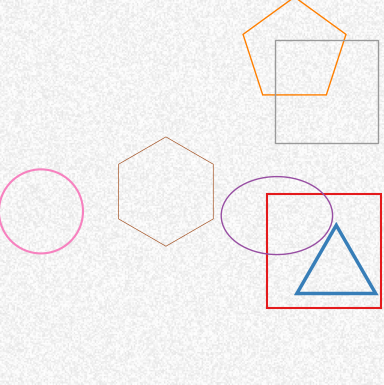[{"shape": "square", "thickness": 1.5, "radius": 0.74, "center": [0.841, 0.349]}, {"shape": "triangle", "thickness": 2.5, "radius": 0.59, "center": [0.873, 0.297]}, {"shape": "oval", "thickness": 1, "radius": 0.72, "center": [0.719, 0.44]}, {"shape": "pentagon", "thickness": 1, "radius": 0.7, "center": [0.765, 0.867]}, {"shape": "hexagon", "thickness": 0.5, "radius": 0.71, "center": [0.431, 0.502]}, {"shape": "circle", "thickness": 1.5, "radius": 0.55, "center": [0.106, 0.451]}, {"shape": "square", "thickness": 1, "radius": 0.67, "center": [0.848, 0.763]}]